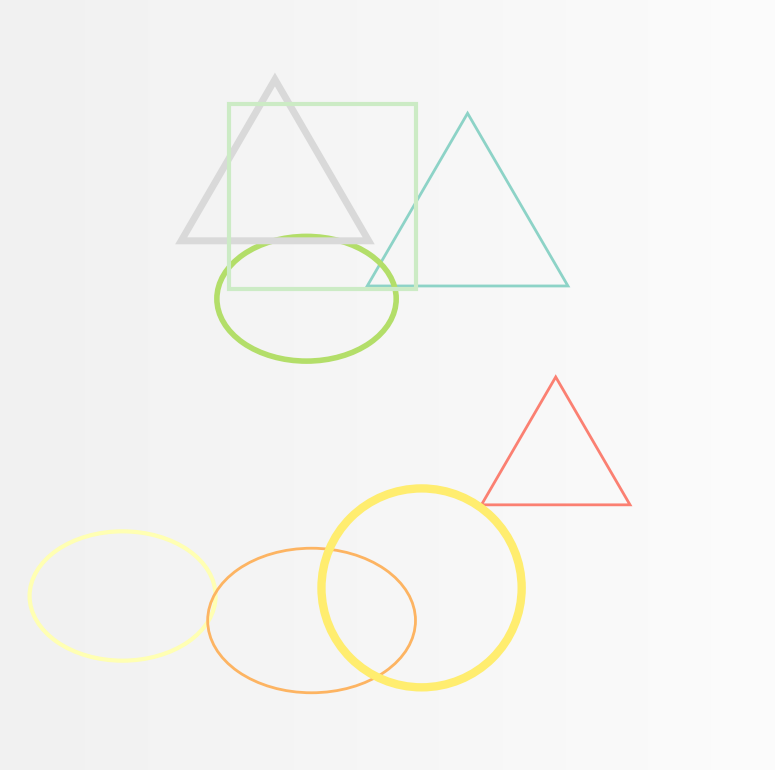[{"shape": "triangle", "thickness": 1, "radius": 0.75, "center": [0.603, 0.703]}, {"shape": "oval", "thickness": 1.5, "radius": 0.6, "center": [0.158, 0.226]}, {"shape": "triangle", "thickness": 1, "radius": 0.55, "center": [0.717, 0.4]}, {"shape": "oval", "thickness": 1, "radius": 0.67, "center": [0.402, 0.194]}, {"shape": "oval", "thickness": 2, "radius": 0.58, "center": [0.396, 0.612]}, {"shape": "triangle", "thickness": 2.5, "radius": 0.7, "center": [0.355, 0.757]}, {"shape": "square", "thickness": 1.5, "radius": 0.6, "center": [0.416, 0.745]}, {"shape": "circle", "thickness": 3, "radius": 0.65, "center": [0.544, 0.237]}]